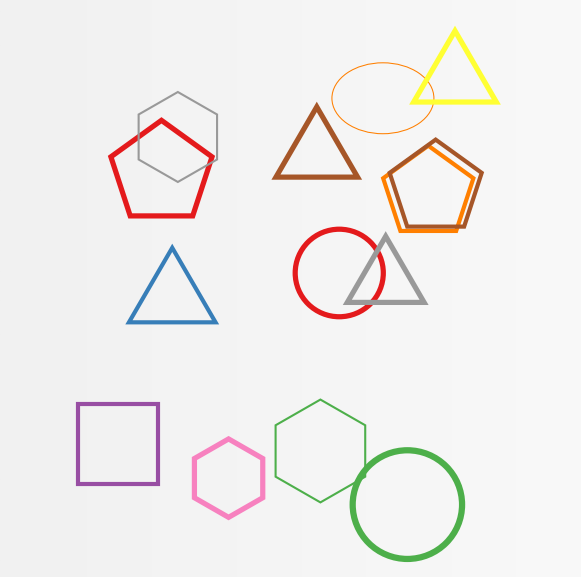[{"shape": "pentagon", "thickness": 2.5, "radius": 0.46, "center": [0.278, 0.699]}, {"shape": "circle", "thickness": 2.5, "radius": 0.38, "center": [0.584, 0.526]}, {"shape": "triangle", "thickness": 2, "radius": 0.43, "center": [0.296, 0.484]}, {"shape": "circle", "thickness": 3, "radius": 0.47, "center": [0.701, 0.125]}, {"shape": "hexagon", "thickness": 1, "radius": 0.45, "center": [0.551, 0.218]}, {"shape": "square", "thickness": 2, "radius": 0.35, "center": [0.203, 0.23]}, {"shape": "pentagon", "thickness": 2, "radius": 0.41, "center": [0.737, 0.665]}, {"shape": "oval", "thickness": 0.5, "radius": 0.44, "center": [0.659, 0.829]}, {"shape": "triangle", "thickness": 2.5, "radius": 0.41, "center": [0.783, 0.864]}, {"shape": "pentagon", "thickness": 2, "radius": 0.42, "center": [0.75, 0.674]}, {"shape": "triangle", "thickness": 2.5, "radius": 0.41, "center": [0.545, 0.733]}, {"shape": "hexagon", "thickness": 2.5, "radius": 0.34, "center": [0.393, 0.171]}, {"shape": "hexagon", "thickness": 1, "radius": 0.39, "center": [0.306, 0.762]}, {"shape": "triangle", "thickness": 2.5, "radius": 0.38, "center": [0.664, 0.514]}]